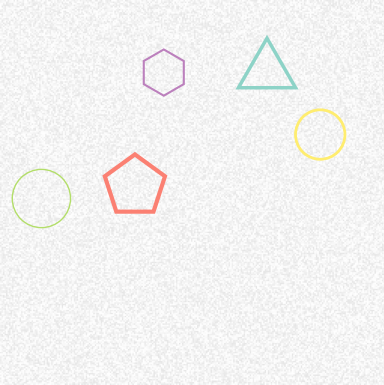[{"shape": "triangle", "thickness": 2.5, "radius": 0.43, "center": [0.693, 0.815]}, {"shape": "pentagon", "thickness": 3, "radius": 0.41, "center": [0.35, 0.517]}, {"shape": "circle", "thickness": 1, "radius": 0.38, "center": [0.108, 0.484]}, {"shape": "hexagon", "thickness": 1.5, "radius": 0.3, "center": [0.425, 0.812]}, {"shape": "circle", "thickness": 2, "radius": 0.32, "center": [0.832, 0.651]}]